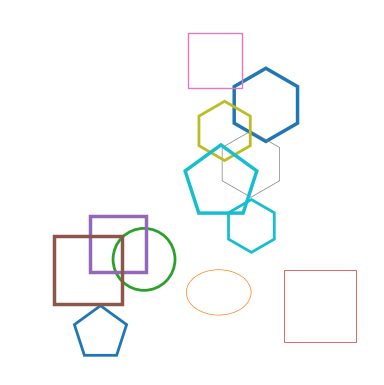[{"shape": "hexagon", "thickness": 2.5, "radius": 0.48, "center": [0.691, 0.728]}, {"shape": "pentagon", "thickness": 2, "radius": 0.36, "center": [0.261, 0.135]}, {"shape": "oval", "thickness": 0.5, "radius": 0.42, "center": [0.568, 0.241]}, {"shape": "circle", "thickness": 2, "radius": 0.4, "center": [0.374, 0.326]}, {"shape": "square", "thickness": 0.5, "radius": 0.46, "center": [0.831, 0.205]}, {"shape": "square", "thickness": 2.5, "radius": 0.36, "center": [0.306, 0.366]}, {"shape": "square", "thickness": 2.5, "radius": 0.44, "center": [0.229, 0.299]}, {"shape": "square", "thickness": 1, "radius": 0.36, "center": [0.558, 0.842]}, {"shape": "hexagon", "thickness": 0.5, "radius": 0.43, "center": [0.652, 0.574]}, {"shape": "hexagon", "thickness": 2, "radius": 0.38, "center": [0.583, 0.66]}, {"shape": "hexagon", "thickness": 2, "radius": 0.34, "center": [0.653, 0.413]}, {"shape": "pentagon", "thickness": 2.5, "radius": 0.49, "center": [0.574, 0.526]}]